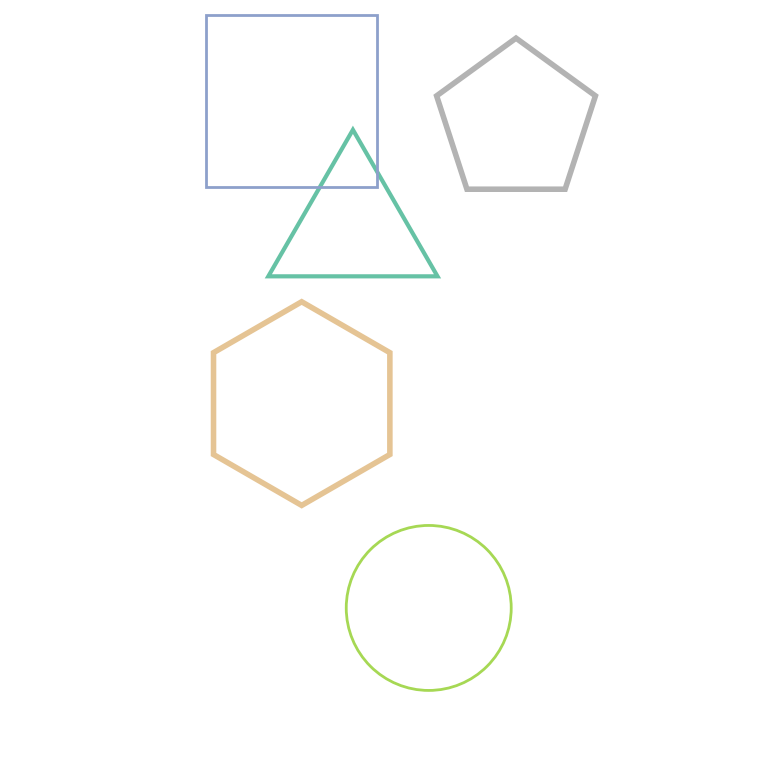[{"shape": "triangle", "thickness": 1.5, "radius": 0.63, "center": [0.458, 0.705]}, {"shape": "square", "thickness": 1, "radius": 0.56, "center": [0.379, 0.869]}, {"shape": "circle", "thickness": 1, "radius": 0.54, "center": [0.557, 0.21]}, {"shape": "hexagon", "thickness": 2, "radius": 0.66, "center": [0.392, 0.476]}, {"shape": "pentagon", "thickness": 2, "radius": 0.54, "center": [0.67, 0.842]}]